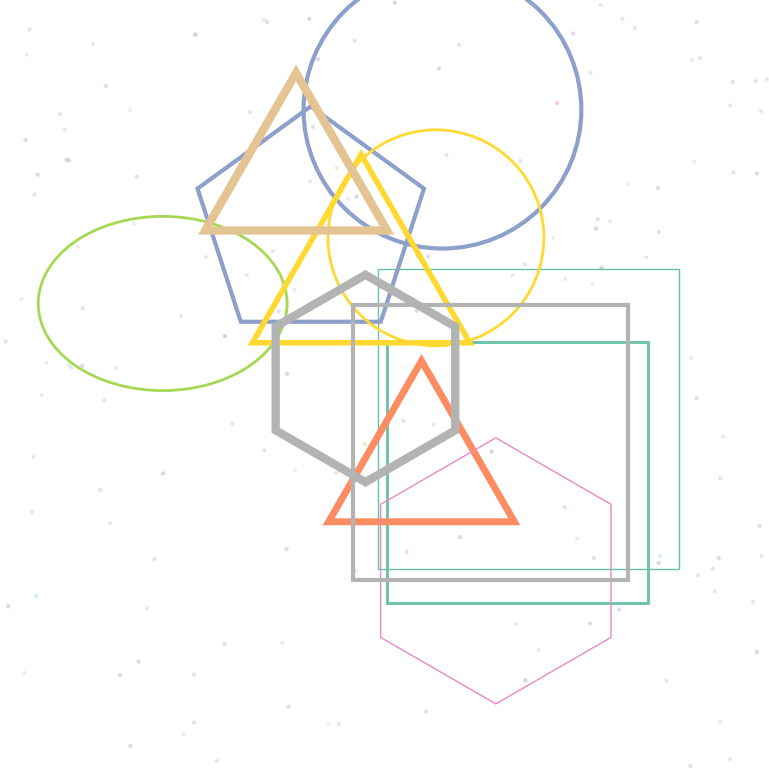[{"shape": "square", "thickness": 0.5, "radius": 0.98, "center": [0.686, 0.456]}, {"shape": "square", "thickness": 1, "radius": 0.85, "center": [0.672, 0.386]}, {"shape": "triangle", "thickness": 2.5, "radius": 0.7, "center": [0.547, 0.392]}, {"shape": "pentagon", "thickness": 1.5, "radius": 0.77, "center": [0.404, 0.707]}, {"shape": "circle", "thickness": 1.5, "radius": 0.9, "center": [0.575, 0.858]}, {"shape": "hexagon", "thickness": 0.5, "radius": 0.86, "center": [0.644, 0.259]}, {"shape": "oval", "thickness": 1, "radius": 0.81, "center": [0.211, 0.606]}, {"shape": "circle", "thickness": 1, "radius": 0.7, "center": [0.566, 0.691]}, {"shape": "triangle", "thickness": 2, "radius": 0.81, "center": [0.469, 0.636]}, {"shape": "triangle", "thickness": 3, "radius": 0.68, "center": [0.385, 0.769]}, {"shape": "hexagon", "thickness": 3, "radius": 0.67, "center": [0.475, 0.508]}, {"shape": "square", "thickness": 1.5, "radius": 0.89, "center": [0.637, 0.426]}]